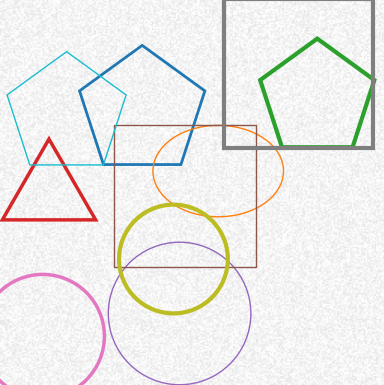[{"shape": "pentagon", "thickness": 2, "radius": 0.86, "center": [0.369, 0.711]}, {"shape": "oval", "thickness": 1, "radius": 0.85, "center": [0.567, 0.556]}, {"shape": "pentagon", "thickness": 3, "radius": 0.78, "center": [0.824, 0.744]}, {"shape": "triangle", "thickness": 2.5, "radius": 0.7, "center": [0.127, 0.499]}, {"shape": "circle", "thickness": 1, "radius": 0.93, "center": [0.467, 0.186]}, {"shape": "square", "thickness": 1, "radius": 0.92, "center": [0.48, 0.491]}, {"shape": "circle", "thickness": 2.5, "radius": 0.8, "center": [0.111, 0.127]}, {"shape": "square", "thickness": 3, "radius": 0.97, "center": [0.775, 0.809]}, {"shape": "circle", "thickness": 3, "radius": 0.71, "center": [0.451, 0.327]}, {"shape": "pentagon", "thickness": 1, "radius": 0.81, "center": [0.173, 0.703]}]